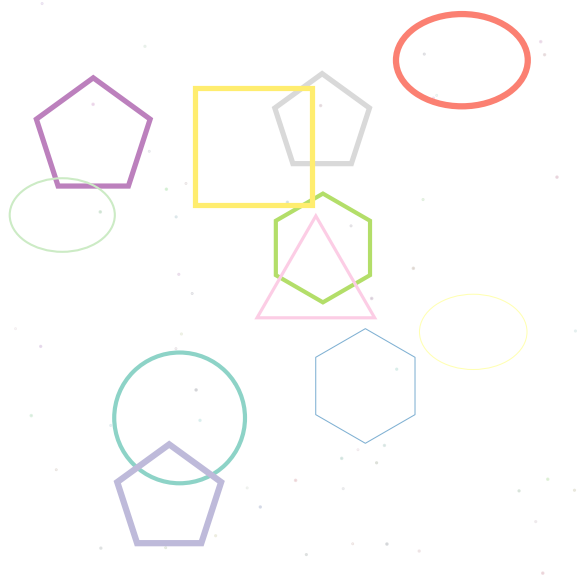[{"shape": "circle", "thickness": 2, "radius": 0.57, "center": [0.311, 0.275]}, {"shape": "oval", "thickness": 0.5, "radius": 0.47, "center": [0.819, 0.424]}, {"shape": "pentagon", "thickness": 3, "radius": 0.47, "center": [0.293, 0.135]}, {"shape": "oval", "thickness": 3, "radius": 0.57, "center": [0.8, 0.895]}, {"shape": "hexagon", "thickness": 0.5, "radius": 0.5, "center": [0.633, 0.331]}, {"shape": "hexagon", "thickness": 2, "radius": 0.47, "center": [0.559, 0.57]}, {"shape": "triangle", "thickness": 1.5, "radius": 0.59, "center": [0.547, 0.508]}, {"shape": "pentagon", "thickness": 2.5, "radius": 0.43, "center": [0.558, 0.785]}, {"shape": "pentagon", "thickness": 2.5, "radius": 0.52, "center": [0.161, 0.761]}, {"shape": "oval", "thickness": 1, "radius": 0.46, "center": [0.108, 0.627]}, {"shape": "square", "thickness": 2.5, "radius": 0.51, "center": [0.439, 0.745]}]